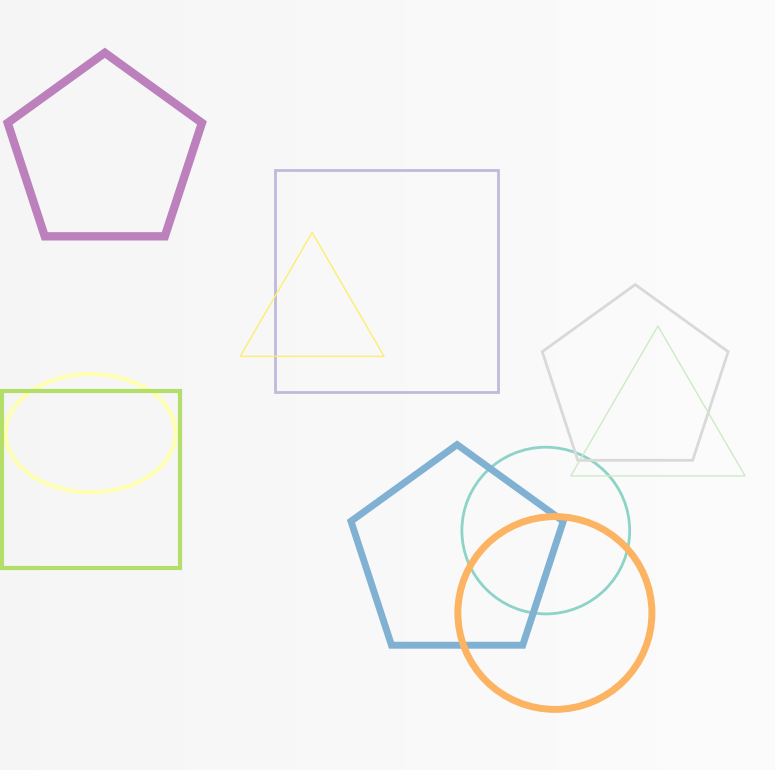[{"shape": "circle", "thickness": 1, "radius": 0.54, "center": [0.704, 0.311]}, {"shape": "oval", "thickness": 1.5, "radius": 0.55, "center": [0.117, 0.438]}, {"shape": "square", "thickness": 1, "radius": 0.72, "center": [0.499, 0.635]}, {"shape": "pentagon", "thickness": 2.5, "radius": 0.72, "center": [0.59, 0.279]}, {"shape": "circle", "thickness": 2.5, "radius": 0.63, "center": [0.716, 0.204]}, {"shape": "square", "thickness": 1.5, "radius": 0.57, "center": [0.117, 0.377]}, {"shape": "pentagon", "thickness": 1, "radius": 0.63, "center": [0.82, 0.504]}, {"shape": "pentagon", "thickness": 3, "radius": 0.66, "center": [0.135, 0.8]}, {"shape": "triangle", "thickness": 0.5, "radius": 0.65, "center": [0.849, 0.447]}, {"shape": "triangle", "thickness": 0.5, "radius": 0.54, "center": [0.403, 0.591]}]